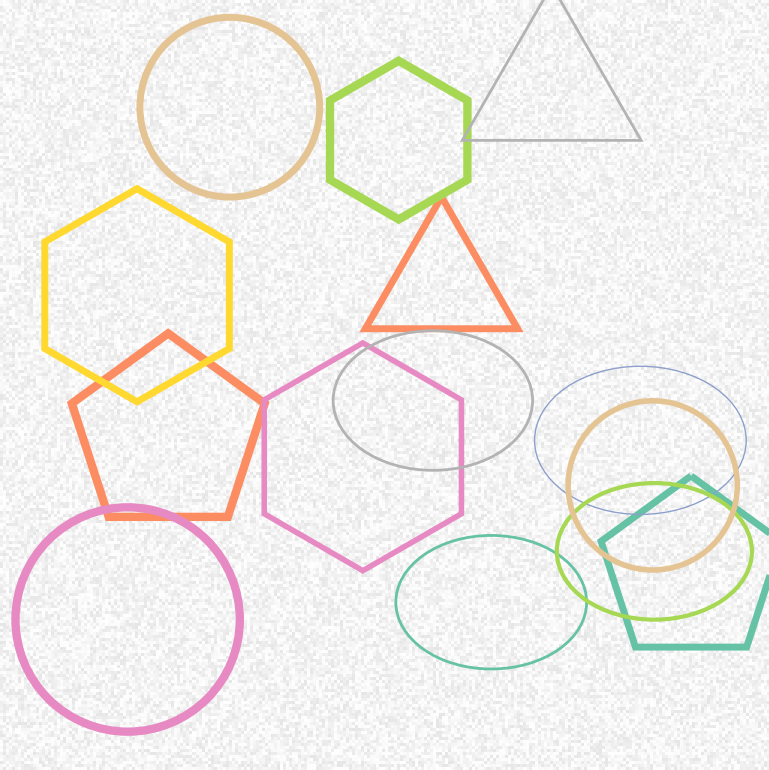[{"shape": "pentagon", "thickness": 2.5, "radius": 0.61, "center": [0.897, 0.259]}, {"shape": "oval", "thickness": 1, "radius": 0.62, "center": [0.638, 0.218]}, {"shape": "triangle", "thickness": 2.5, "radius": 0.57, "center": [0.573, 0.63]}, {"shape": "pentagon", "thickness": 3, "radius": 0.66, "center": [0.219, 0.435]}, {"shape": "oval", "thickness": 0.5, "radius": 0.69, "center": [0.832, 0.428]}, {"shape": "circle", "thickness": 3, "radius": 0.73, "center": [0.166, 0.195]}, {"shape": "hexagon", "thickness": 2, "radius": 0.74, "center": [0.471, 0.407]}, {"shape": "oval", "thickness": 1.5, "radius": 0.63, "center": [0.85, 0.284]}, {"shape": "hexagon", "thickness": 3, "radius": 0.52, "center": [0.518, 0.818]}, {"shape": "hexagon", "thickness": 2.5, "radius": 0.69, "center": [0.178, 0.617]}, {"shape": "circle", "thickness": 2.5, "radius": 0.58, "center": [0.298, 0.861]}, {"shape": "circle", "thickness": 2, "radius": 0.55, "center": [0.848, 0.37]}, {"shape": "triangle", "thickness": 1, "radius": 0.67, "center": [0.716, 0.885]}, {"shape": "oval", "thickness": 1, "radius": 0.65, "center": [0.562, 0.48]}]